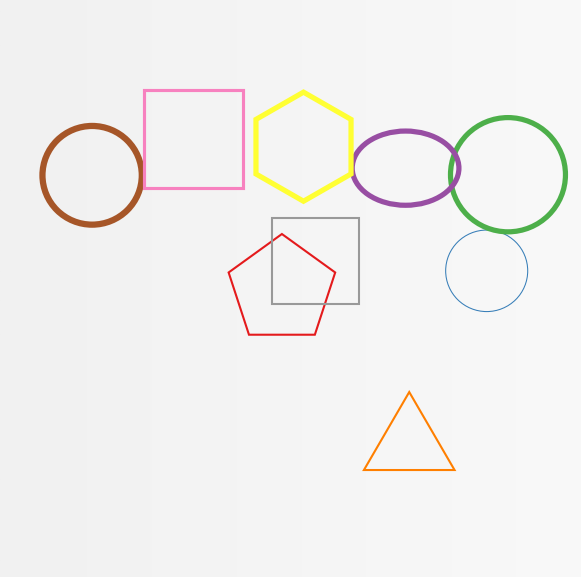[{"shape": "pentagon", "thickness": 1, "radius": 0.48, "center": [0.485, 0.498]}, {"shape": "circle", "thickness": 0.5, "radius": 0.35, "center": [0.837, 0.53]}, {"shape": "circle", "thickness": 2.5, "radius": 0.49, "center": [0.874, 0.697]}, {"shape": "oval", "thickness": 2.5, "radius": 0.46, "center": [0.698, 0.708]}, {"shape": "triangle", "thickness": 1, "radius": 0.45, "center": [0.704, 0.23]}, {"shape": "hexagon", "thickness": 2.5, "radius": 0.47, "center": [0.522, 0.745]}, {"shape": "circle", "thickness": 3, "radius": 0.43, "center": [0.159, 0.696]}, {"shape": "square", "thickness": 1.5, "radius": 0.42, "center": [0.333, 0.758]}, {"shape": "square", "thickness": 1, "radius": 0.37, "center": [0.542, 0.547]}]